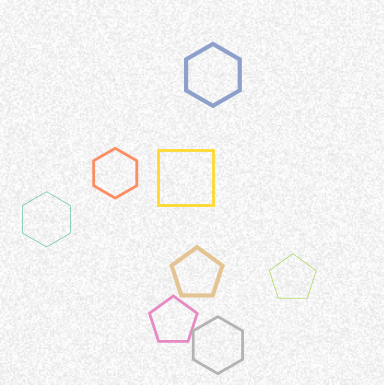[{"shape": "hexagon", "thickness": 0.5, "radius": 0.36, "center": [0.121, 0.43]}, {"shape": "hexagon", "thickness": 2, "radius": 0.32, "center": [0.299, 0.55]}, {"shape": "hexagon", "thickness": 3, "radius": 0.4, "center": [0.553, 0.806]}, {"shape": "pentagon", "thickness": 2, "radius": 0.33, "center": [0.45, 0.166]}, {"shape": "pentagon", "thickness": 0.5, "radius": 0.32, "center": [0.761, 0.277]}, {"shape": "square", "thickness": 2, "radius": 0.36, "center": [0.483, 0.538]}, {"shape": "pentagon", "thickness": 3, "radius": 0.35, "center": [0.512, 0.289]}, {"shape": "hexagon", "thickness": 2, "radius": 0.37, "center": [0.566, 0.103]}]